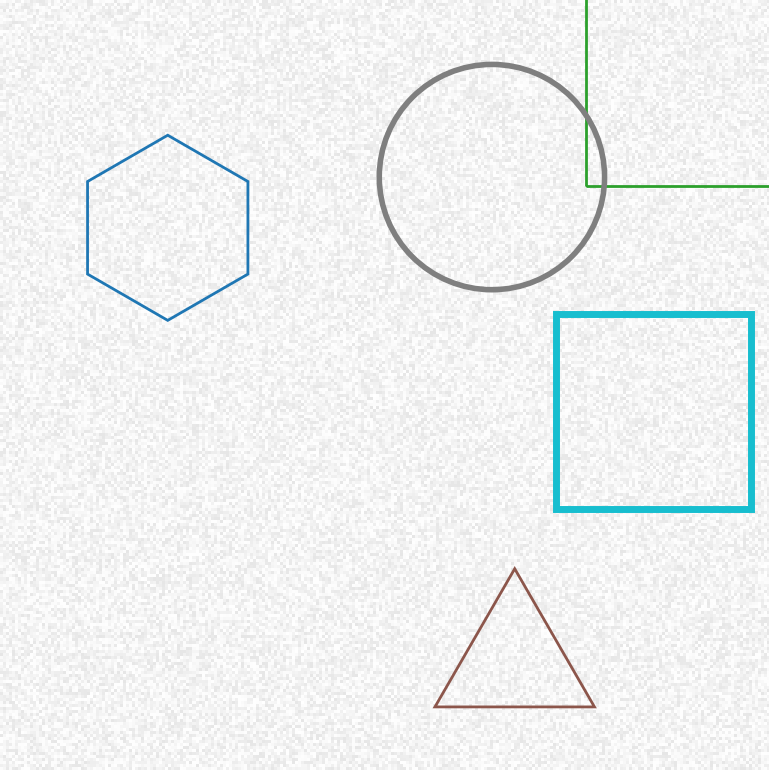[{"shape": "hexagon", "thickness": 1, "radius": 0.6, "center": [0.218, 0.704]}, {"shape": "square", "thickness": 1, "radius": 0.67, "center": [0.894, 0.892]}, {"shape": "triangle", "thickness": 1, "radius": 0.6, "center": [0.668, 0.142]}, {"shape": "circle", "thickness": 2, "radius": 0.73, "center": [0.639, 0.77]}, {"shape": "square", "thickness": 2.5, "radius": 0.63, "center": [0.848, 0.466]}]